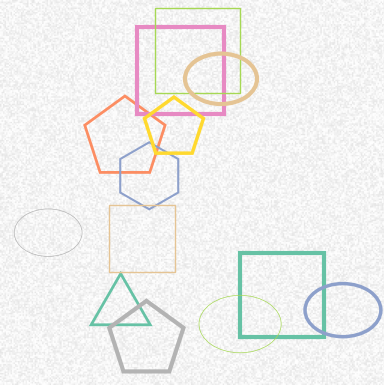[{"shape": "triangle", "thickness": 2, "radius": 0.44, "center": [0.313, 0.201]}, {"shape": "square", "thickness": 3, "radius": 0.54, "center": [0.733, 0.234]}, {"shape": "pentagon", "thickness": 2, "radius": 0.55, "center": [0.325, 0.641]}, {"shape": "hexagon", "thickness": 1.5, "radius": 0.43, "center": [0.388, 0.543]}, {"shape": "oval", "thickness": 2.5, "radius": 0.49, "center": [0.891, 0.194]}, {"shape": "square", "thickness": 3, "radius": 0.56, "center": [0.469, 0.817]}, {"shape": "oval", "thickness": 0.5, "radius": 0.53, "center": [0.624, 0.158]}, {"shape": "square", "thickness": 1, "radius": 0.55, "center": [0.513, 0.869]}, {"shape": "pentagon", "thickness": 2.5, "radius": 0.4, "center": [0.452, 0.667]}, {"shape": "oval", "thickness": 3, "radius": 0.47, "center": [0.574, 0.795]}, {"shape": "square", "thickness": 1, "radius": 0.43, "center": [0.369, 0.38]}, {"shape": "oval", "thickness": 0.5, "radius": 0.44, "center": [0.125, 0.396]}, {"shape": "pentagon", "thickness": 3, "radius": 0.51, "center": [0.38, 0.117]}]